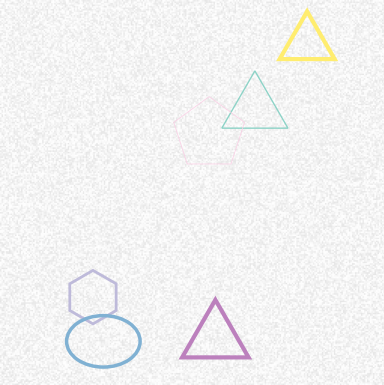[{"shape": "triangle", "thickness": 1, "radius": 0.5, "center": [0.662, 0.717]}, {"shape": "hexagon", "thickness": 2, "radius": 0.35, "center": [0.242, 0.228]}, {"shape": "oval", "thickness": 2.5, "radius": 0.48, "center": [0.268, 0.113]}, {"shape": "pentagon", "thickness": 0.5, "radius": 0.48, "center": [0.543, 0.652]}, {"shape": "triangle", "thickness": 3, "radius": 0.5, "center": [0.559, 0.122]}, {"shape": "triangle", "thickness": 3, "radius": 0.41, "center": [0.798, 0.888]}]